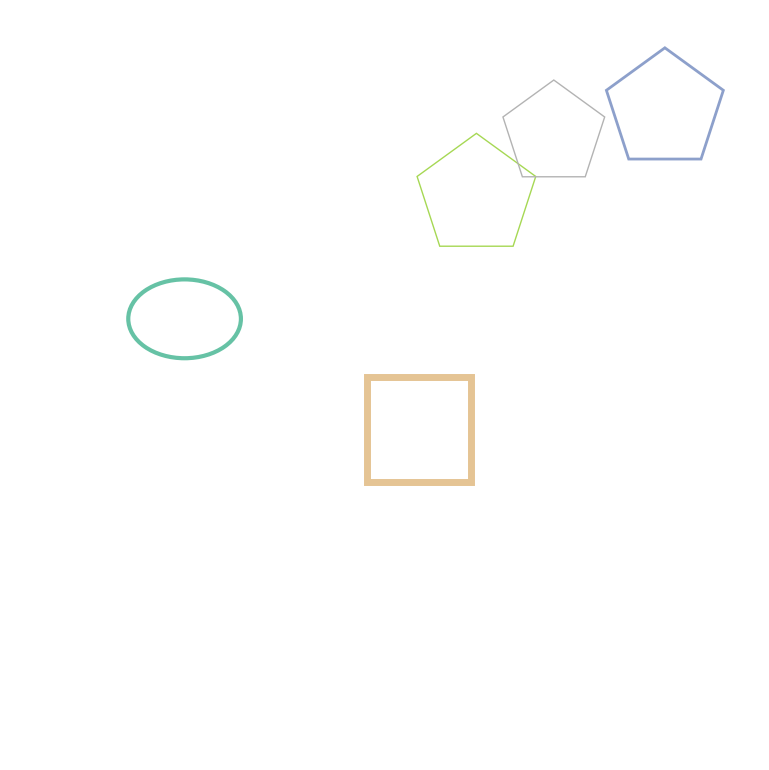[{"shape": "oval", "thickness": 1.5, "radius": 0.37, "center": [0.24, 0.586]}, {"shape": "pentagon", "thickness": 1, "radius": 0.4, "center": [0.863, 0.858]}, {"shape": "pentagon", "thickness": 0.5, "radius": 0.41, "center": [0.619, 0.746]}, {"shape": "square", "thickness": 2.5, "radius": 0.34, "center": [0.544, 0.442]}, {"shape": "pentagon", "thickness": 0.5, "radius": 0.35, "center": [0.719, 0.827]}]